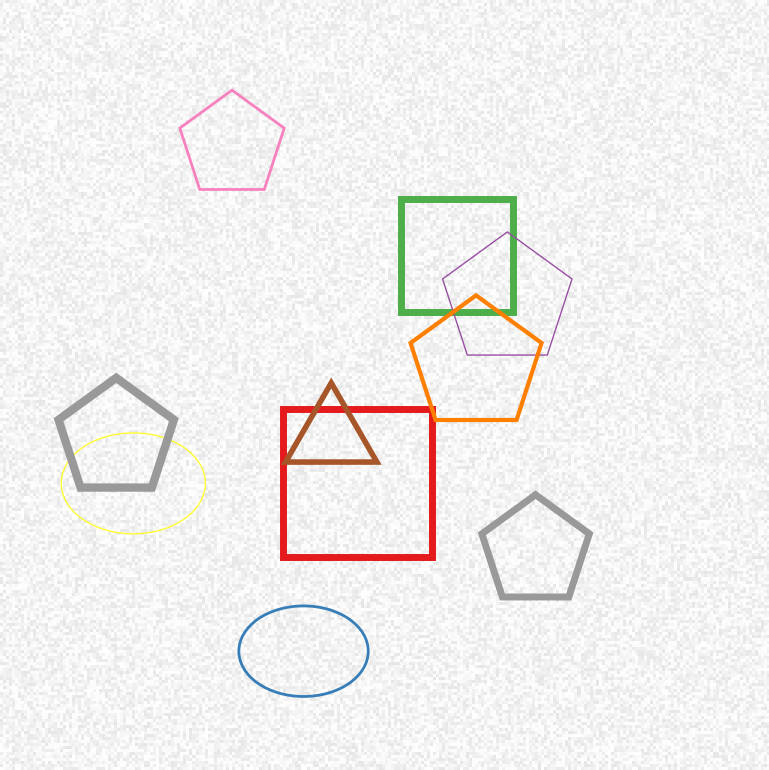[{"shape": "square", "thickness": 2.5, "radius": 0.48, "center": [0.464, 0.373]}, {"shape": "oval", "thickness": 1, "radius": 0.42, "center": [0.394, 0.154]}, {"shape": "square", "thickness": 2.5, "radius": 0.36, "center": [0.594, 0.668]}, {"shape": "pentagon", "thickness": 0.5, "radius": 0.44, "center": [0.659, 0.61]}, {"shape": "pentagon", "thickness": 1.5, "radius": 0.45, "center": [0.618, 0.527]}, {"shape": "oval", "thickness": 0.5, "radius": 0.47, "center": [0.173, 0.372]}, {"shape": "triangle", "thickness": 2, "radius": 0.34, "center": [0.43, 0.434]}, {"shape": "pentagon", "thickness": 1, "radius": 0.36, "center": [0.301, 0.812]}, {"shape": "pentagon", "thickness": 3, "radius": 0.39, "center": [0.151, 0.431]}, {"shape": "pentagon", "thickness": 2.5, "radius": 0.37, "center": [0.696, 0.284]}]